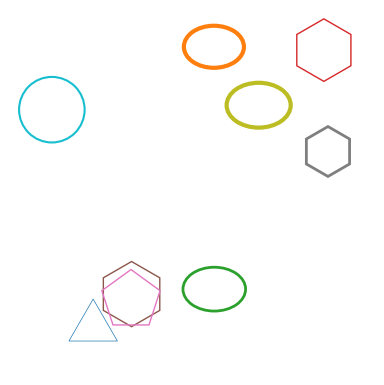[{"shape": "triangle", "thickness": 0.5, "radius": 0.36, "center": [0.242, 0.151]}, {"shape": "oval", "thickness": 3, "radius": 0.39, "center": [0.556, 0.879]}, {"shape": "oval", "thickness": 2, "radius": 0.41, "center": [0.557, 0.249]}, {"shape": "hexagon", "thickness": 1, "radius": 0.41, "center": [0.841, 0.87]}, {"shape": "hexagon", "thickness": 1, "radius": 0.42, "center": [0.342, 0.236]}, {"shape": "pentagon", "thickness": 1, "radius": 0.4, "center": [0.34, 0.22]}, {"shape": "hexagon", "thickness": 2, "radius": 0.32, "center": [0.852, 0.607]}, {"shape": "oval", "thickness": 3, "radius": 0.42, "center": [0.672, 0.727]}, {"shape": "circle", "thickness": 1.5, "radius": 0.43, "center": [0.135, 0.715]}]